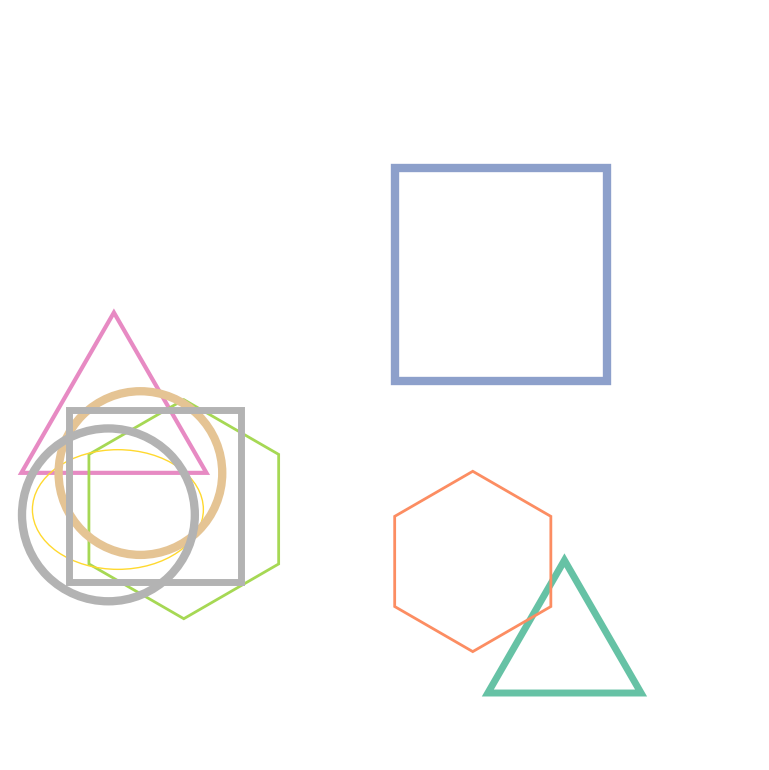[{"shape": "triangle", "thickness": 2.5, "radius": 0.57, "center": [0.733, 0.157]}, {"shape": "hexagon", "thickness": 1, "radius": 0.59, "center": [0.614, 0.271]}, {"shape": "square", "thickness": 3, "radius": 0.69, "center": [0.65, 0.643]}, {"shape": "triangle", "thickness": 1.5, "radius": 0.69, "center": [0.148, 0.455]}, {"shape": "hexagon", "thickness": 1, "radius": 0.71, "center": [0.239, 0.339]}, {"shape": "oval", "thickness": 0.5, "radius": 0.56, "center": [0.153, 0.338]}, {"shape": "circle", "thickness": 3, "radius": 0.53, "center": [0.182, 0.386]}, {"shape": "square", "thickness": 2.5, "radius": 0.56, "center": [0.201, 0.356]}, {"shape": "circle", "thickness": 3, "radius": 0.56, "center": [0.141, 0.331]}]